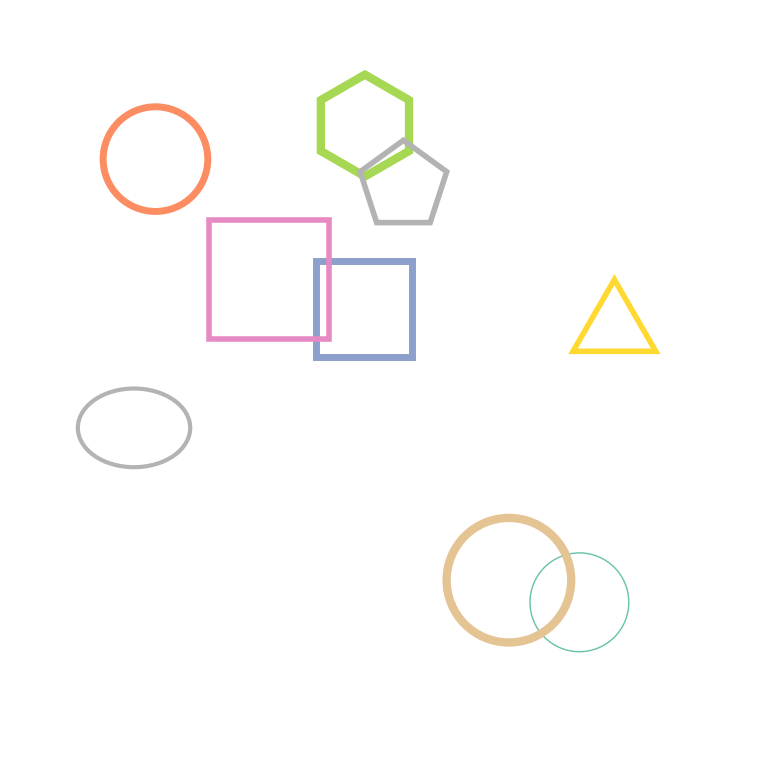[{"shape": "circle", "thickness": 0.5, "radius": 0.32, "center": [0.752, 0.218]}, {"shape": "circle", "thickness": 2.5, "radius": 0.34, "center": [0.202, 0.793]}, {"shape": "square", "thickness": 2.5, "radius": 0.31, "center": [0.473, 0.599]}, {"shape": "square", "thickness": 2, "radius": 0.39, "center": [0.349, 0.637]}, {"shape": "hexagon", "thickness": 3, "radius": 0.33, "center": [0.474, 0.837]}, {"shape": "triangle", "thickness": 2, "radius": 0.31, "center": [0.798, 0.575]}, {"shape": "circle", "thickness": 3, "radius": 0.4, "center": [0.661, 0.247]}, {"shape": "oval", "thickness": 1.5, "radius": 0.36, "center": [0.174, 0.444]}, {"shape": "pentagon", "thickness": 2, "radius": 0.3, "center": [0.524, 0.759]}]